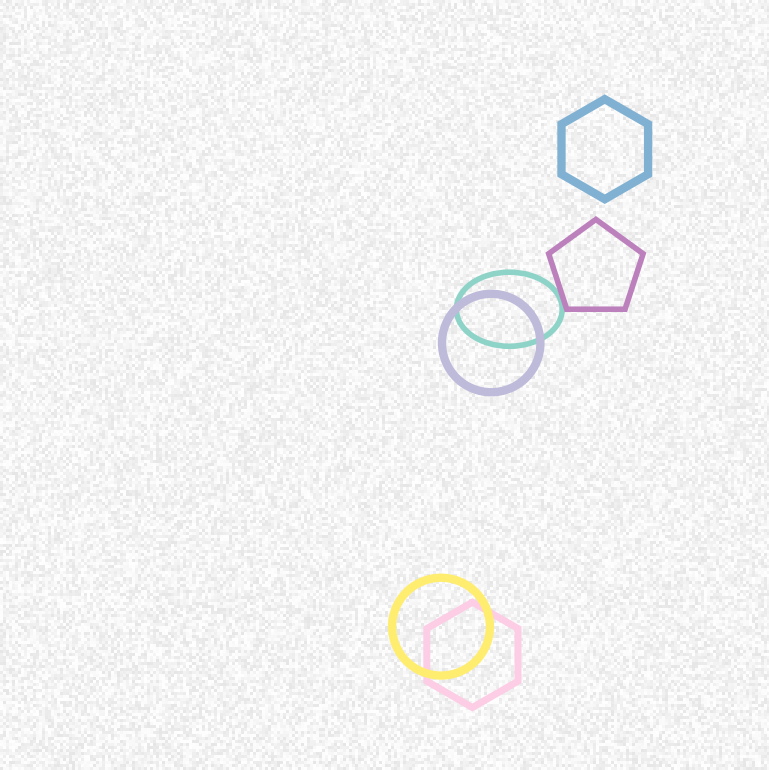[{"shape": "oval", "thickness": 2, "radius": 0.34, "center": [0.661, 0.598]}, {"shape": "circle", "thickness": 3, "radius": 0.32, "center": [0.638, 0.555]}, {"shape": "hexagon", "thickness": 3, "radius": 0.32, "center": [0.785, 0.806]}, {"shape": "hexagon", "thickness": 2.5, "radius": 0.34, "center": [0.613, 0.149]}, {"shape": "pentagon", "thickness": 2, "radius": 0.32, "center": [0.774, 0.651]}, {"shape": "circle", "thickness": 3, "radius": 0.32, "center": [0.573, 0.186]}]